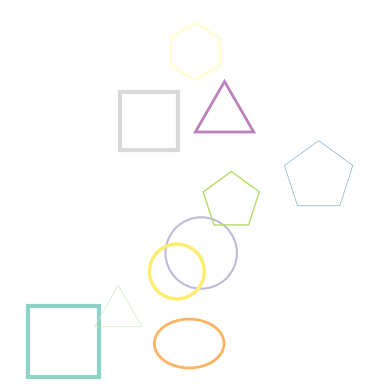[{"shape": "square", "thickness": 3, "radius": 0.46, "center": [0.164, 0.114]}, {"shape": "hexagon", "thickness": 1, "radius": 0.37, "center": [0.507, 0.866]}, {"shape": "circle", "thickness": 1.5, "radius": 0.46, "center": [0.523, 0.343]}, {"shape": "pentagon", "thickness": 0.5, "radius": 0.47, "center": [0.828, 0.541]}, {"shape": "oval", "thickness": 2, "radius": 0.45, "center": [0.491, 0.108]}, {"shape": "pentagon", "thickness": 1, "radius": 0.38, "center": [0.601, 0.478]}, {"shape": "square", "thickness": 3, "radius": 0.38, "center": [0.388, 0.686]}, {"shape": "triangle", "thickness": 2, "radius": 0.44, "center": [0.583, 0.701]}, {"shape": "triangle", "thickness": 0.5, "radius": 0.36, "center": [0.307, 0.187]}, {"shape": "circle", "thickness": 2.5, "radius": 0.36, "center": [0.459, 0.295]}]